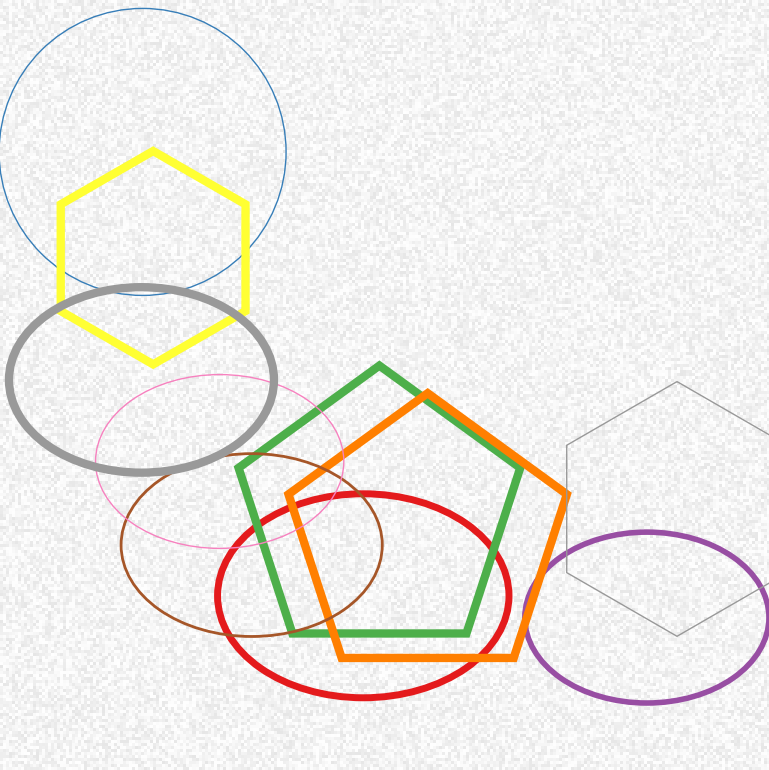[{"shape": "oval", "thickness": 2.5, "radius": 0.95, "center": [0.472, 0.226]}, {"shape": "circle", "thickness": 0.5, "radius": 0.93, "center": [0.185, 0.803]}, {"shape": "pentagon", "thickness": 3, "radius": 0.96, "center": [0.493, 0.333]}, {"shape": "oval", "thickness": 2, "radius": 0.79, "center": [0.84, 0.198]}, {"shape": "pentagon", "thickness": 3, "radius": 0.95, "center": [0.555, 0.299]}, {"shape": "hexagon", "thickness": 3, "radius": 0.69, "center": [0.199, 0.665]}, {"shape": "oval", "thickness": 1, "radius": 0.85, "center": [0.327, 0.292]}, {"shape": "oval", "thickness": 0.5, "radius": 0.81, "center": [0.285, 0.401]}, {"shape": "hexagon", "thickness": 0.5, "radius": 0.83, "center": [0.879, 0.339]}, {"shape": "oval", "thickness": 3, "radius": 0.86, "center": [0.184, 0.507]}]